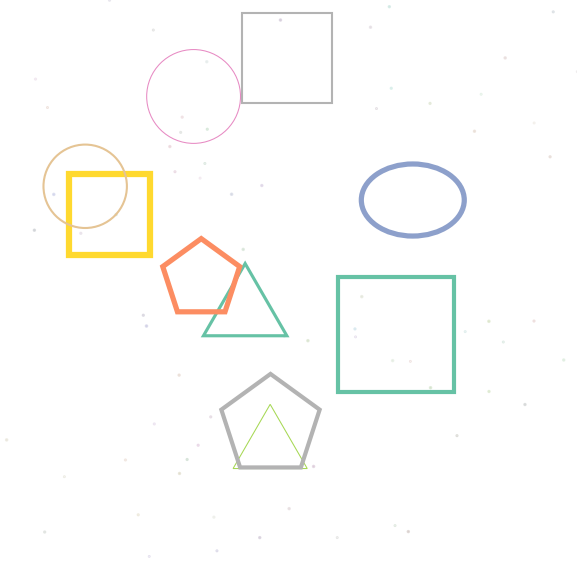[{"shape": "square", "thickness": 2, "radius": 0.5, "center": [0.686, 0.42]}, {"shape": "triangle", "thickness": 1.5, "radius": 0.42, "center": [0.424, 0.459]}, {"shape": "pentagon", "thickness": 2.5, "radius": 0.35, "center": [0.348, 0.516]}, {"shape": "oval", "thickness": 2.5, "radius": 0.45, "center": [0.715, 0.653]}, {"shape": "circle", "thickness": 0.5, "radius": 0.41, "center": [0.335, 0.832]}, {"shape": "triangle", "thickness": 0.5, "radius": 0.37, "center": [0.468, 0.225]}, {"shape": "square", "thickness": 3, "radius": 0.35, "center": [0.189, 0.627]}, {"shape": "circle", "thickness": 1, "radius": 0.36, "center": [0.148, 0.677]}, {"shape": "square", "thickness": 1, "radius": 0.39, "center": [0.496, 0.899]}, {"shape": "pentagon", "thickness": 2, "radius": 0.45, "center": [0.468, 0.262]}]